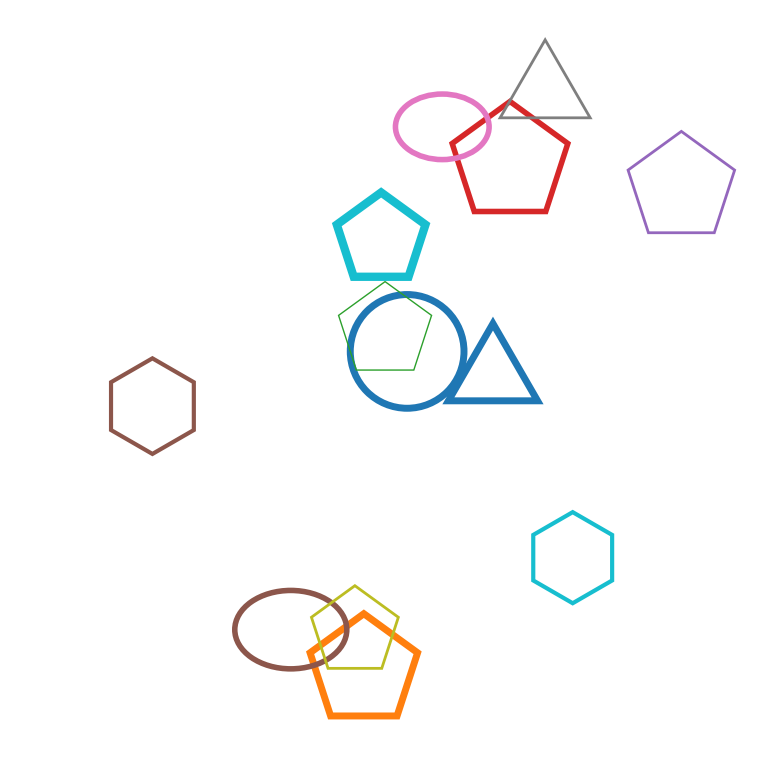[{"shape": "circle", "thickness": 2.5, "radius": 0.37, "center": [0.529, 0.544]}, {"shape": "triangle", "thickness": 2.5, "radius": 0.33, "center": [0.64, 0.513]}, {"shape": "pentagon", "thickness": 2.5, "radius": 0.37, "center": [0.473, 0.13]}, {"shape": "pentagon", "thickness": 0.5, "radius": 0.32, "center": [0.5, 0.571]}, {"shape": "pentagon", "thickness": 2, "radius": 0.39, "center": [0.662, 0.789]}, {"shape": "pentagon", "thickness": 1, "radius": 0.36, "center": [0.885, 0.757]}, {"shape": "oval", "thickness": 2, "radius": 0.36, "center": [0.378, 0.182]}, {"shape": "hexagon", "thickness": 1.5, "radius": 0.31, "center": [0.198, 0.473]}, {"shape": "oval", "thickness": 2, "radius": 0.3, "center": [0.574, 0.835]}, {"shape": "triangle", "thickness": 1, "radius": 0.34, "center": [0.708, 0.881]}, {"shape": "pentagon", "thickness": 1, "radius": 0.3, "center": [0.461, 0.18]}, {"shape": "pentagon", "thickness": 3, "radius": 0.3, "center": [0.495, 0.69]}, {"shape": "hexagon", "thickness": 1.5, "radius": 0.3, "center": [0.744, 0.276]}]